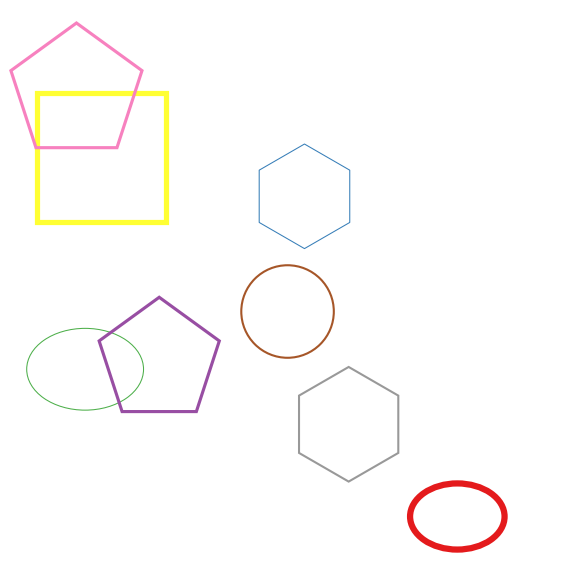[{"shape": "oval", "thickness": 3, "radius": 0.41, "center": [0.792, 0.105]}, {"shape": "hexagon", "thickness": 0.5, "radius": 0.45, "center": [0.527, 0.659]}, {"shape": "oval", "thickness": 0.5, "radius": 0.51, "center": [0.147, 0.36]}, {"shape": "pentagon", "thickness": 1.5, "radius": 0.55, "center": [0.276, 0.375]}, {"shape": "square", "thickness": 2.5, "radius": 0.56, "center": [0.176, 0.727]}, {"shape": "circle", "thickness": 1, "radius": 0.4, "center": [0.498, 0.46]}, {"shape": "pentagon", "thickness": 1.5, "radius": 0.6, "center": [0.132, 0.84]}, {"shape": "hexagon", "thickness": 1, "radius": 0.5, "center": [0.604, 0.264]}]